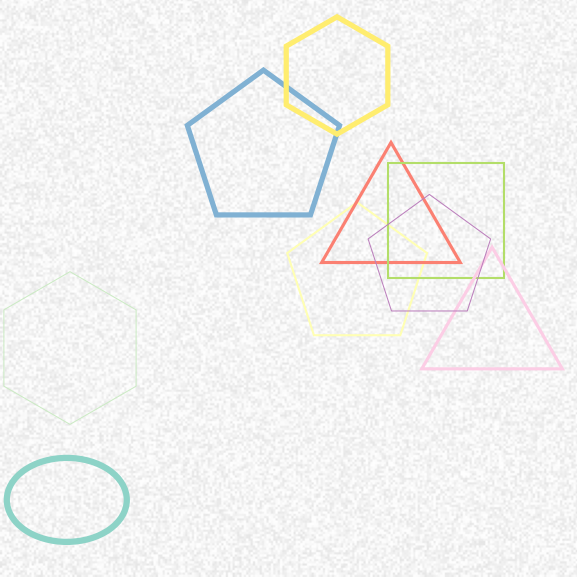[{"shape": "oval", "thickness": 3, "radius": 0.52, "center": [0.116, 0.134]}, {"shape": "pentagon", "thickness": 1, "radius": 0.64, "center": [0.618, 0.522]}, {"shape": "triangle", "thickness": 1.5, "radius": 0.69, "center": [0.677, 0.614]}, {"shape": "pentagon", "thickness": 2.5, "radius": 0.69, "center": [0.456, 0.739]}, {"shape": "square", "thickness": 1, "radius": 0.5, "center": [0.772, 0.617]}, {"shape": "triangle", "thickness": 1.5, "radius": 0.7, "center": [0.852, 0.431]}, {"shape": "pentagon", "thickness": 0.5, "radius": 0.56, "center": [0.744, 0.551]}, {"shape": "hexagon", "thickness": 0.5, "radius": 0.66, "center": [0.121, 0.396]}, {"shape": "hexagon", "thickness": 2.5, "radius": 0.51, "center": [0.584, 0.868]}]